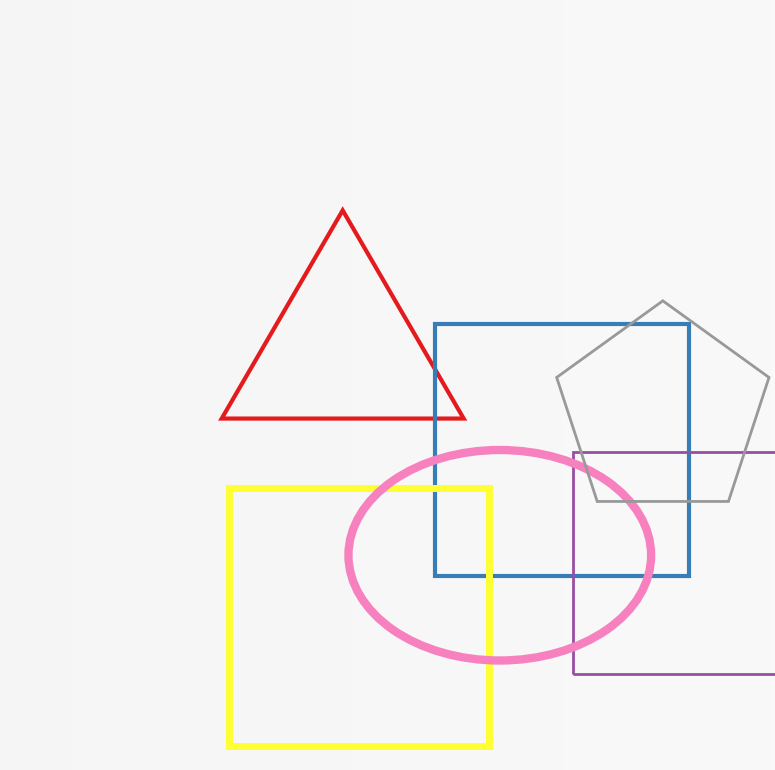[{"shape": "triangle", "thickness": 1.5, "radius": 0.9, "center": [0.442, 0.547]}, {"shape": "square", "thickness": 1.5, "radius": 0.82, "center": [0.725, 0.416]}, {"shape": "square", "thickness": 1, "radius": 0.72, "center": [0.883, 0.269]}, {"shape": "square", "thickness": 2.5, "radius": 0.84, "center": [0.463, 0.199]}, {"shape": "oval", "thickness": 3, "radius": 0.98, "center": [0.645, 0.279]}, {"shape": "pentagon", "thickness": 1, "radius": 0.72, "center": [0.855, 0.465]}]